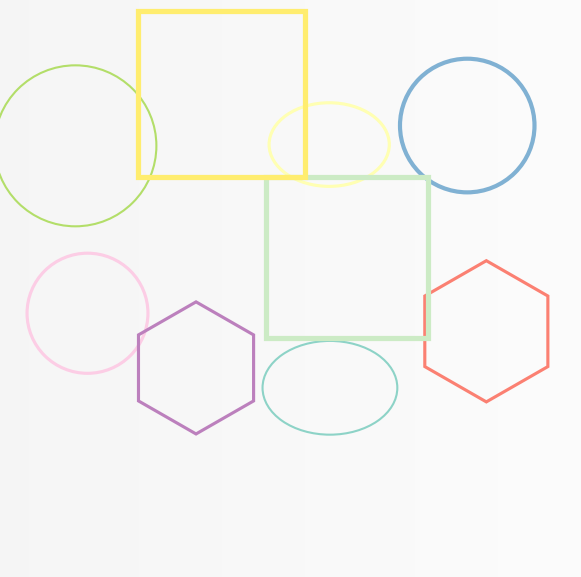[{"shape": "oval", "thickness": 1, "radius": 0.58, "center": [0.568, 0.328]}, {"shape": "oval", "thickness": 1.5, "radius": 0.52, "center": [0.566, 0.749]}, {"shape": "hexagon", "thickness": 1.5, "radius": 0.61, "center": [0.837, 0.425]}, {"shape": "circle", "thickness": 2, "radius": 0.58, "center": [0.804, 0.782]}, {"shape": "circle", "thickness": 1, "radius": 0.7, "center": [0.13, 0.747]}, {"shape": "circle", "thickness": 1.5, "radius": 0.52, "center": [0.151, 0.457]}, {"shape": "hexagon", "thickness": 1.5, "radius": 0.57, "center": [0.337, 0.362]}, {"shape": "square", "thickness": 2.5, "radius": 0.7, "center": [0.597, 0.553]}, {"shape": "square", "thickness": 2.5, "radius": 0.72, "center": [0.381, 0.836]}]